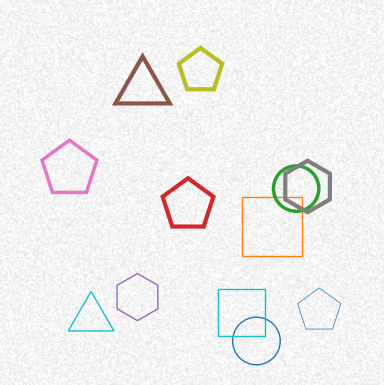[{"shape": "circle", "thickness": 1, "radius": 0.31, "center": [0.666, 0.114]}, {"shape": "pentagon", "thickness": 0.5, "radius": 0.3, "center": [0.829, 0.193]}, {"shape": "square", "thickness": 1, "radius": 0.38, "center": [0.706, 0.411]}, {"shape": "circle", "thickness": 2.5, "radius": 0.29, "center": [0.769, 0.51]}, {"shape": "pentagon", "thickness": 3, "radius": 0.35, "center": [0.488, 0.468]}, {"shape": "hexagon", "thickness": 1, "radius": 0.31, "center": [0.357, 0.228]}, {"shape": "triangle", "thickness": 3, "radius": 0.41, "center": [0.37, 0.772]}, {"shape": "pentagon", "thickness": 2.5, "radius": 0.37, "center": [0.18, 0.561]}, {"shape": "hexagon", "thickness": 3, "radius": 0.33, "center": [0.799, 0.516]}, {"shape": "pentagon", "thickness": 3, "radius": 0.3, "center": [0.521, 0.816]}, {"shape": "square", "thickness": 1, "radius": 0.31, "center": [0.627, 0.189]}, {"shape": "triangle", "thickness": 1, "radius": 0.34, "center": [0.237, 0.175]}]